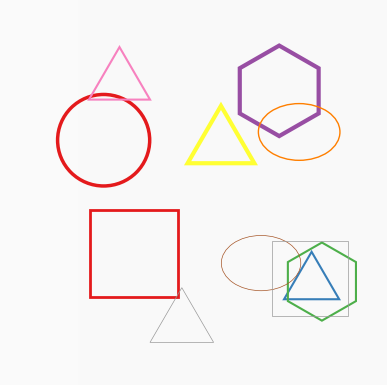[{"shape": "circle", "thickness": 2.5, "radius": 0.59, "center": [0.267, 0.636]}, {"shape": "square", "thickness": 2, "radius": 0.57, "center": [0.346, 0.341]}, {"shape": "triangle", "thickness": 1.5, "radius": 0.41, "center": [0.804, 0.264]}, {"shape": "hexagon", "thickness": 1.5, "radius": 0.51, "center": [0.831, 0.269]}, {"shape": "hexagon", "thickness": 3, "radius": 0.59, "center": [0.721, 0.764]}, {"shape": "oval", "thickness": 1, "radius": 0.53, "center": [0.772, 0.657]}, {"shape": "triangle", "thickness": 3, "radius": 0.5, "center": [0.57, 0.626]}, {"shape": "oval", "thickness": 0.5, "radius": 0.51, "center": [0.674, 0.317]}, {"shape": "triangle", "thickness": 1.5, "radius": 0.45, "center": [0.308, 0.787]}, {"shape": "triangle", "thickness": 0.5, "radius": 0.47, "center": [0.469, 0.158]}, {"shape": "square", "thickness": 0.5, "radius": 0.49, "center": [0.8, 0.277]}]